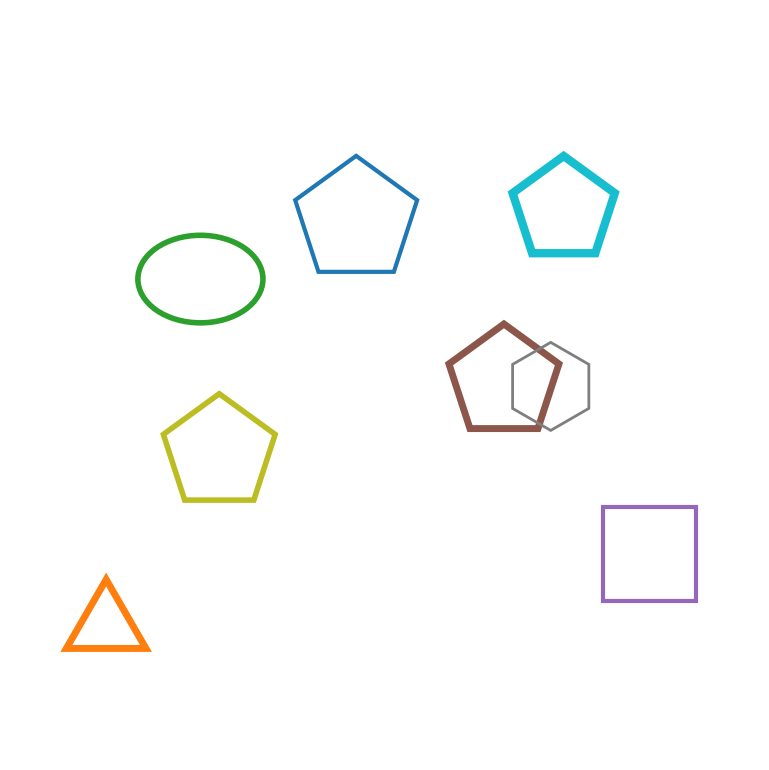[{"shape": "pentagon", "thickness": 1.5, "radius": 0.42, "center": [0.463, 0.714]}, {"shape": "triangle", "thickness": 2.5, "radius": 0.3, "center": [0.138, 0.188]}, {"shape": "oval", "thickness": 2, "radius": 0.41, "center": [0.26, 0.638]}, {"shape": "square", "thickness": 1.5, "radius": 0.3, "center": [0.843, 0.281]}, {"shape": "pentagon", "thickness": 2.5, "radius": 0.38, "center": [0.654, 0.504]}, {"shape": "hexagon", "thickness": 1, "radius": 0.29, "center": [0.715, 0.498]}, {"shape": "pentagon", "thickness": 2, "radius": 0.38, "center": [0.285, 0.412]}, {"shape": "pentagon", "thickness": 3, "radius": 0.35, "center": [0.732, 0.728]}]